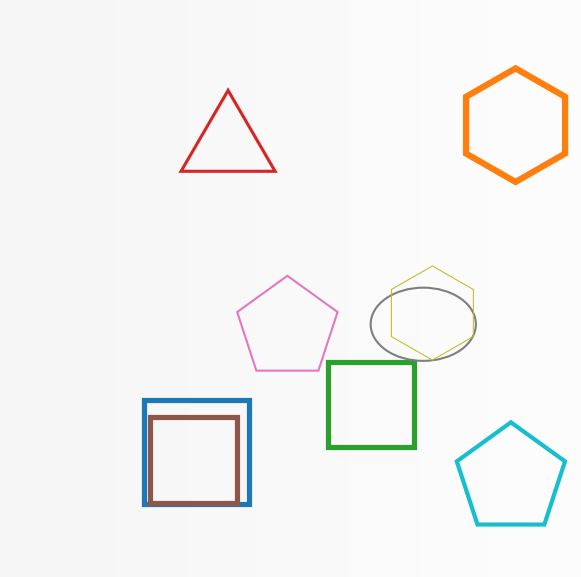[{"shape": "square", "thickness": 2.5, "radius": 0.45, "center": [0.338, 0.217]}, {"shape": "hexagon", "thickness": 3, "radius": 0.49, "center": [0.887, 0.782]}, {"shape": "square", "thickness": 2.5, "radius": 0.37, "center": [0.639, 0.298]}, {"shape": "triangle", "thickness": 1.5, "radius": 0.47, "center": [0.392, 0.749]}, {"shape": "square", "thickness": 2.5, "radius": 0.37, "center": [0.333, 0.203]}, {"shape": "pentagon", "thickness": 1, "radius": 0.45, "center": [0.494, 0.431]}, {"shape": "oval", "thickness": 1, "radius": 0.45, "center": [0.728, 0.438]}, {"shape": "hexagon", "thickness": 0.5, "radius": 0.41, "center": [0.744, 0.457]}, {"shape": "pentagon", "thickness": 2, "radius": 0.49, "center": [0.879, 0.17]}]